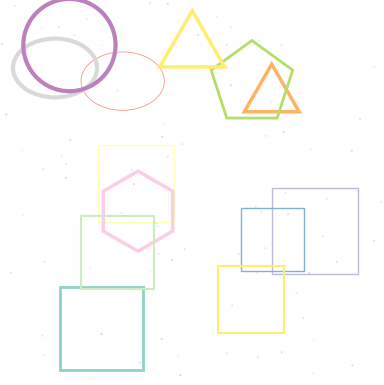[{"shape": "square", "thickness": 2, "radius": 0.54, "center": [0.263, 0.146]}, {"shape": "square", "thickness": 1, "radius": 0.5, "center": [0.353, 0.523]}, {"shape": "square", "thickness": 1, "radius": 0.56, "center": [0.819, 0.4]}, {"shape": "oval", "thickness": 0.5, "radius": 0.54, "center": [0.319, 0.789]}, {"shape": "square", "thickness": 1, "radius": 0.41, "center": [0.709, 0.377]}, {"shape": "triangle", "thickness": 2.5, "radius": 0.41, "center": [0.706, 0.751]}, {"shape": "pentagon", "thickness": 2, "radius": 0.56, "center": [0.654, 0.783]}, {"shape": "hexagon", "thickness": 2.5, "radius": 0.52, "center": [0.358, 0.452]}, {"shape": "oval", "thickness": 3, "radius": 0.55, "center": [0.143, 0.823]}, {"shape": "circle", "thickness": 3, "radius": 0.6, "center": [0.18, 0.883]}, {"shape": "square", "thickness": 1.5, "radius": 0.47, "center": [0.306, 0.345]}, {"shape": "triangle", "thickness": 2.5, "radius": 0.49, "center": [0.499, 0.875]}, {"shape": "square", "thickness": 1.5, "radius": 0.43, "center": [0.652, 0.223]}]